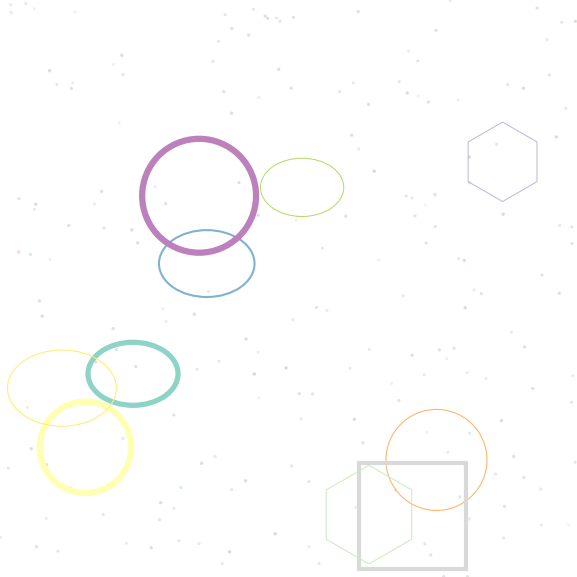[{"shape": "oval", "thickness": 2.5, "radius": 0.39, "center": [0.23, 0.352]}, {"shape": "circle", "thickness": 3, "radius": 0.4, "center": [0.148, 0.225]}, {"shape": "hexagon", "thickness": 0.5, "radius": 0.34, "center": [0.87, 0.719]}, {"shape": "oval", "thickness": 1, "radius": 0.41, "center": [0.358, 0.543]}, {"shape": "circle", "thickness": 0.5, "radius": 0.44, "center": [0.756, 0.203]}, {"shape": "oval", "thickness": 0.5, "radius": 0.36, "center": [0.523, 0.675]}, {"shape": "square", "thickness": 2, "radius": 0.46, "center": [0.714, 0.106]}, {"shape": "circle", "thickness": 3, "radius": 0.49, "center": [0.345, 0.66]}, {"shape": "hexagon", "thickness": 0.5, "radius": 0.43, "center": [0.639, 0.108]}, {"shape": "oval", "thickness": 0.5, "radius": 0.47, "center": [0.107, 0.327]}]